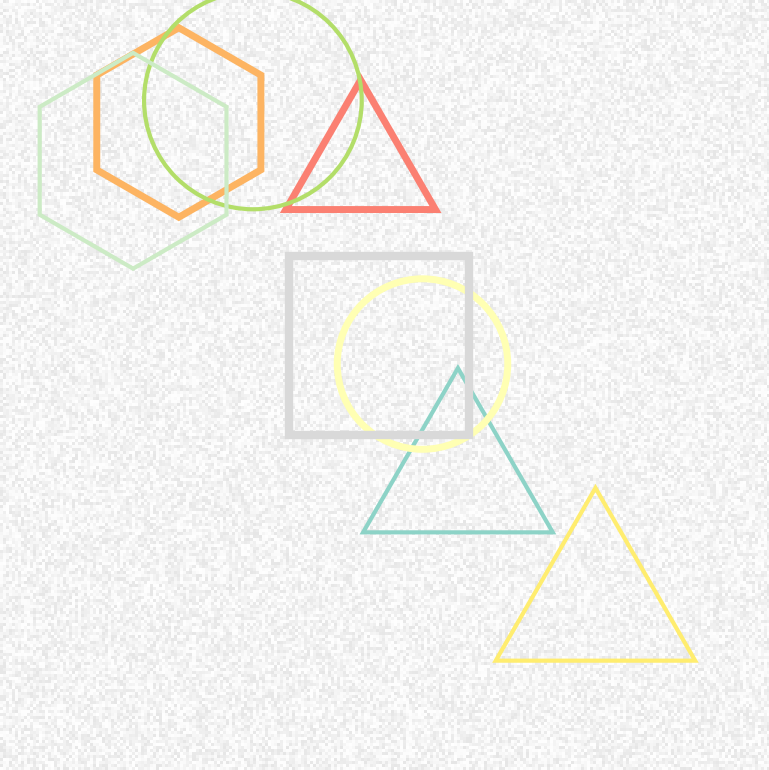[{"shape": "triangle", "thickness": 1.5, "radius": 0.71, "center": [0.595, 0.38]}, {"shape": "circle", "thickness": 2.5, "radius": 0.55, "center": [0.549, 0.527]}, {"shape": "triangle", "thickness": 2.5, "radius": 0.56, "center": [0.468, 0.784]}, {"shape": "hexagon", "thickness": 2.5, "radius": 0.62, "center": [0.232, 0.841]}, {"shape": "circle", "thickness": 1.5, "radius": 0.71, "center": [0.328, 0.87]}, {"shape": "square", "thickness": 3, "radius": 0.58, "center": [0.492, 0.551]}, {"shape": "hexagon", "thickness": 1.5, "radius": 0.7, "center": [0.173, 0.791]}, {"shape": "triangle", "thickness": 1.5, "radius": 0.75, "center": [0.773, 0.217]}]